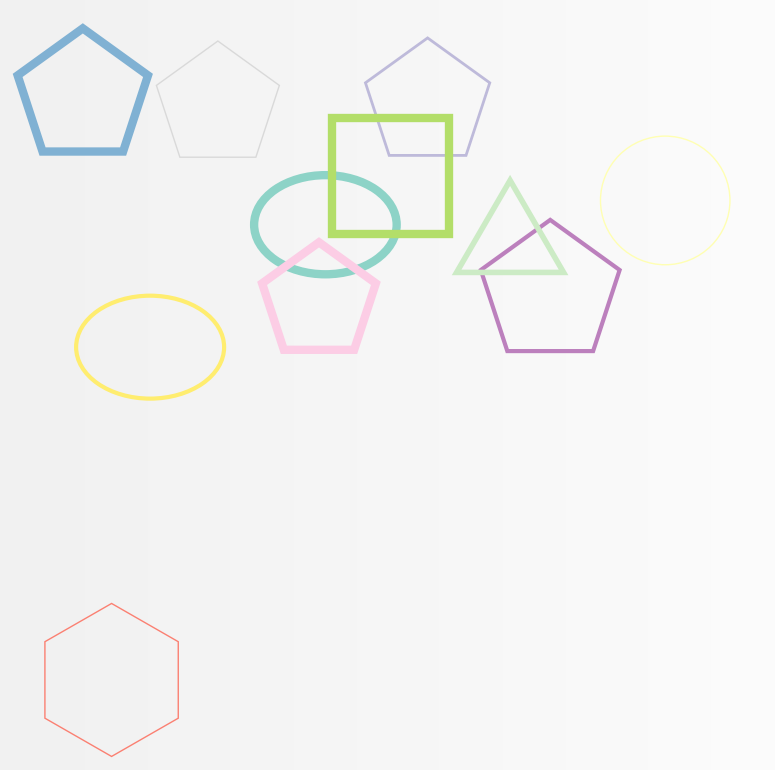[{"shape": "oval", "thickness": 3, "radius": 0.46, "center": [0.42, 0.708]}, {"shape": "circle", "thickness": 0.5, "radius": 0.42, "center": [0.858, 0.74]}, {"shape": "pentagon", "thickness": 1, "radius": 0.42, "center": [0.552, 0.866]}, {"shape": "hexagon", "thickness": 0.5, "radius": 0.5, "center": [0.144, 0.117]}, {"shape": "pentagon", "thickness": 3, "radius": 0.44, "center": [0.107, 0.875]}, {"shape": "square", "thickness": 3, "radius": 0.38, "center": [0.504, 0.772]}, {"shape": "pentagon", "thickness": 3, "radius": 0.39, "center": [0.412, 0.608]}, {"shape": "pentagon", "thickness": 0.5, "radius": 0.42, "center": [0.281, 0.863]}, {"shape": "pentagon", "thickness": 1.5, "radius": 0.47, "center": [0.71, 0.62]}, {"shape": "triangle", "thickness": 2, "radius": 0.4, "center": [0.658, 0.686]}, {"shape": "oval", "thickness": 1.5, "radius": 0.48, "center": [0.194, 0.549]}]